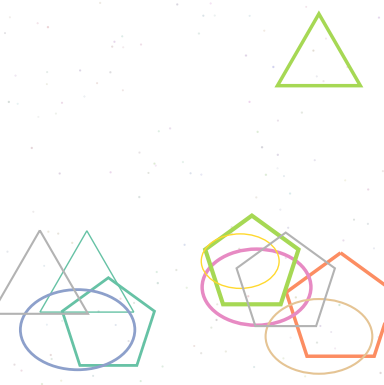[{"shape": "pentagon", "thickness": 2, "radius": 0.63, "center": [0.281, 0.153]}, {"shape": "triangle", "thickness": 1, "radius": 0.7, "center": [0.226, 0.26]}, {"shape": "pentagon", "thickness": 2.5, "radius": 0.74, "center": [0.885, 0.195]}, {"shape": "oval", "thickness": 2, "radius": 0.74, "center": [0.202, 0.144]}, {"shape": "oval", "thickness": 2.5, "radius": 0.71, "center": [0.666, 0.254]}, {"shape": "triangle", "thickness": 2.5, "radius": 0.62, "center": [0.828, 0.84]}, {"shape": "pentagon", "thickness": 3, "radius": 0.64, "center": [0.654, 0.313]}, {"shape": "oval", "thickness": 1, "radius": 0.51, "center": [0.624, 0.322]}, {"shape": "oval", "thickness": 1.5, "radius": 0.69, "center": [0.828, 0.126]}, {"shape": "pentagon", "thickness": 1.5, "radius": 0.67, "center": [0.742, 0.262]}, {"shape": "triangle", "thickness": 1.5, "radius": 0.72, "center": [0.103, 0.257]}]